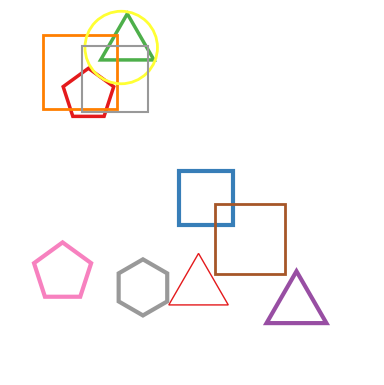[{"shape": "pentagon", "thickness": 2.5, "radius": 0.35, "center": [0.23, 0.754]}, {"shape": "triangle", "thickness": 1, "radius": 0.45, "center": [0.516, 0.253]}, {"shape": "square", "thickness": 3, "radius": 0.35, "center": [0.534, 0.486]}, {"shape": "triangle", "thickness": 2.5, "radius": 0.4, "center": [0.331, 0.884]}, {"shape": "triangle", "thickness": 3, "radius": 0.45, "center": [0.77, 0.206]}, {"shape": "square", "thickness": 2, "radius": 0.48, "center": [0.209, 0.812]}, {"shape": "circle", "thickness": 2, "radius": 0.47, "center": [0.315, 0.877]}, {"shape": "square", "thickness": 2, "radius": 0.46, "center": [0.649, 0.379]}, {"shape": "pentagon", "thickness": 3, "radius": 0.39, "center": [0.163, 0.292]}, {"shape": "hexagon", "thickness": 3, "radius": 0.36, "center": [0.371, 0.254]}, {"shape": "square", "thickness": 1.5, "radius": 0.42, "center": [0.299, 0.795]}]